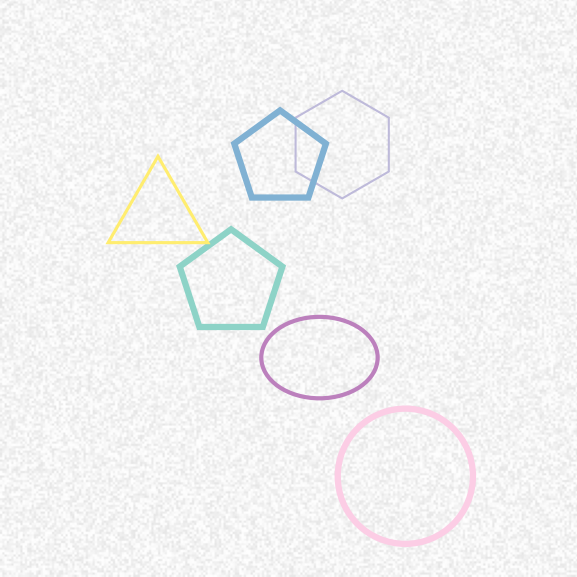[{"shape": "pentagon", "thickness": 3, "radius": 0.47, "center": [0.4, 0.509]}, {"shape": "hexagon", "thickness": 1, "radius": 0.47, "center": [0.593, 0.749]}, {"shape": "pentagon", "thickness": 3, "radius": 0.42, "center": [0.485, 0.725]}, {"shape": "circle", "thickness": 3, "radius": 0.59, "center": [0.702, 0.174]}, {"shape": "oval", "thickness": 2, "radius": 0.5, "center": [0.553, 0.38]}, {"shape": "triangle", "thickness": 1.5, "radius": 0.5, "center": [0.274, 0.629]}]